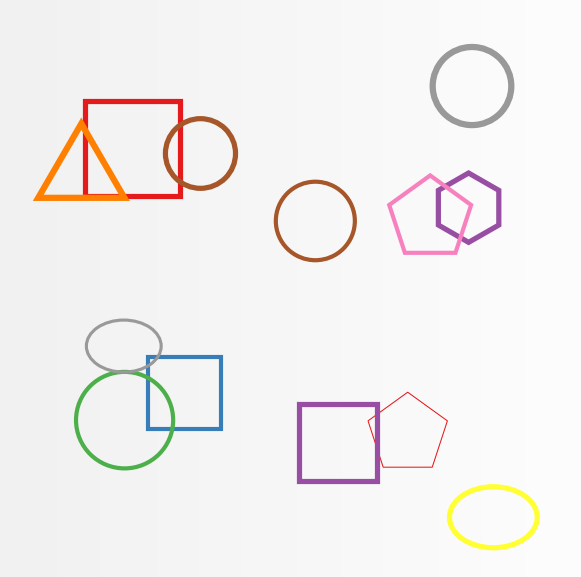[{"shape": "square", "thickness": 2.5, "radius": 0.41, "center": [0.227, 0.742]}, {"shape": "pentagon", "thickness": 0.5, "radius": 0.36, "center": [0.701, 0.248]}, {"shape": "square", "thickness": 2, "radius": 0.31, "center": [0.317, 0.318]}, {"shape": "circle", "thickness": 2, "radius": 0.42, "center": [0.214, 0.272]}, {"shape": "hexagon", "thickness": 2.5, "radius": 0.3, "center": [0.806, 0.639]}, {"shape": "square", "thickness": 2.5, "radius": 0.33, "center": [0.582, 0.233]}, {"shape": "triangle", "thickness": 3, "radius": 0.43, "center": [0.14, 0.699]}, {"shape": "oval", "thickness": 2.5, "radius": 0.38, "center": [0.849, 0.103]}, {"shape": "circle", "thickness": 2.5, "radius": 0.3, "center": [0.345, 0.733]}, {"shape": "circle", "thickness": 2, "radius": 0.34, "center": [0.543, 0.617]}, {"shape": "pentagon", "thickness": 2, "radius": 0.37, "center": [0.74, 0.621]}, {"shape": "circle", "thickness": 3, "radius": 0.34, "center": [0.812, 0.85]}, {"shape": "oval", "thickness": 1.5, "radius": 0.32, "center": [0.213, 0.4]}]